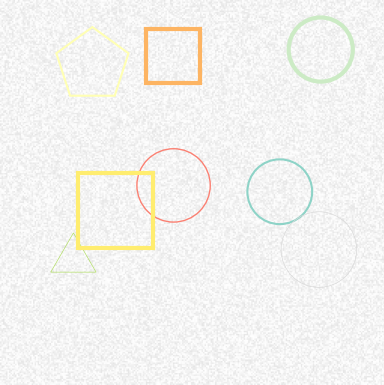[{"shape": "circle", "thickness": 1.5, "radius": 0.42, "center": [0.727, 0.502]}, {"shape": "pentagon", "thickness": 1.5, "radius": 0.49, "center": [0.24, 0.831]}, {"shape": "circle", "thickness": 1, "radius": 0.48, "center": [0.451, 0.518]}, {"shape": "square", "thickness": 3, "radius": 0.35, "center": [0.45, 0.855]}, {"shape": "triangle", "thickness": 0.5, "radius": 0.34, "center": [0.191, 0.327]}, {"shape": "circle", "thickness": 0.5, "radius": 0.49, "center": [0.828, 0.352]}, {"shape": "circle", "thickness": 3, "radius": 0.42, "center": [0.833, 0.871]}, {"shape": "square", "thickness": 3, "radius": 0.49, "center": [0.3, 0.454]}]